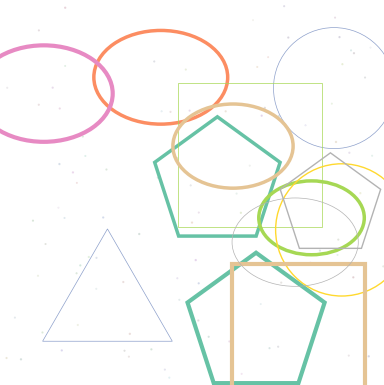[{"shape": "pentagon", "thickness": 2.5, "radius": 0.86, "center": [0.565, 0.525]}, {"shape": "pentagon", "thickness": 3, "radius": 0.94, "center": [0.665, 0.156]}, {"shape": "oval", "thickness": 2.5, "radius": 0.87, "center": [0.418, 0.799]}, {"shape": "circle", "thickness": 0.5, "radius": 0.79, "center": [0.868, 0.771]}, {"shape": "triangle", "thickness": 0.5, "radius": 0.97, "center": [0.279, 0.211]}, {"shape": "oval", "thickness": 3, "radius": 0.9, "center": [0.114, 0.757]}, {"shape": "oval", "thickness": 2.5, "radius": 0.69, "center": [0.809, 0.434]}, {"shape": "square", "thickness": 0.5, "radius": 0.93, "center": [0.649, 0.598]}, {"shape": "circle", "thickness": 1, "radius": 0.86, "center": [0.888, 0.403]}, {"shape": "oval", "thickness": 2.5, "radius": 0.78, "center": [0.605, 0.621]}, {"shape": "square", "thickness": 3, "radius": 0.86, "center": [0.775, 0.142]}, {"shape": "oval", "thickness": 0.5, "radius": 0.82, "center": [0.767, 0.371]}, {"shape": "pentagon", "thickness": 1, "radius": 0.69, "center": [0.858, 0.466]}]